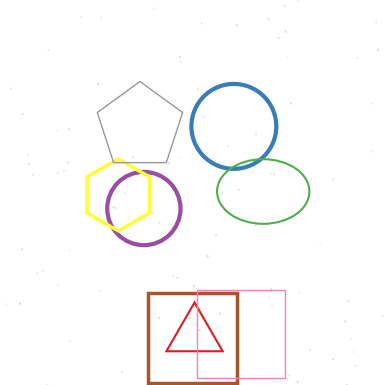[{"shape": "triangle", "thickness": 1.5, "radius": 0.42, "center": [0.505, 0.13]}, {"shape": "circle", "thickness": 3, "radius": 0.55, "center": [0.607, 0.672]}, {"shape": "oval", "thickness": 1.5, "radius": 0.6, "center": [0.684, 0.503]}, {"shape": "circle", "thickness": 3, "radius": 0.48, "center": [0.374, 0.458]}, {"shape": "hexagon", "thickness": 2.5, "radius": 0.47, "center": [0.307, 0.494]}, {"shape": "square", "thickness": 2.5, "radius": 0.58, "center": [0.5, 0.122]}, {"shape": "square", "thickness": 1, "radius": 0.57, "center": [0.626, 0.132]}, {"shape": "pentagon", "thickness": 1, "radius": 0.58, "center": [0.364, 0.672]}]